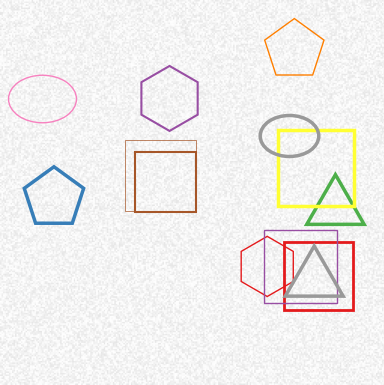[{"shape": "square", "thickness": 2, "radius": 0.44, "center": [0.827, 0.283]}, {"shape": "hexagon", "thickness": 1, "radius": 0.39, "center": [0.694, 0.308]}, {"shape": "pentagon", "thickness": 2.5, "radius": 0.41, "center": [0.14, 0.486]}, {"shape": "triangle", "thickness": 2.5, "radius": 0.43, "center": [0.871, 0.46]}, {"shape": "square", "thickness": 1, "radius": 0.47, "center": [0.78, 0.307]}, {"shape": "hexagon", "thickness": 1.5, "radius": 0.42, "center": [0.44, 0.744]}, {"shape": "pentagon", "thickness": 1, "radius": 0.41, "center": [0.765, 0.871]}, {"shape": "square", "thickness": 2.5, "radius": 0.49, "center": [0.821, 0.563]}, {"shape": "square", "thickness": 1.5, "radius": 0.39, "center": [0.43, 0.527]}, {"shape": "square", "thickness": 0.5, "radius": 0.46, "center": [0.417, 0.544]}, {"shape": "oval", "thickness": 1, "radius": 0.44, "center": [0.11, 0.743]}, {"shape": "oval", "thickness": 2.5, "radius": 0.38, "center": [0.752, 0.647]}, {"shape": "triangle", "thickness": 2.5, "radius": 0.43, "center": [0.816, 0.274]}]